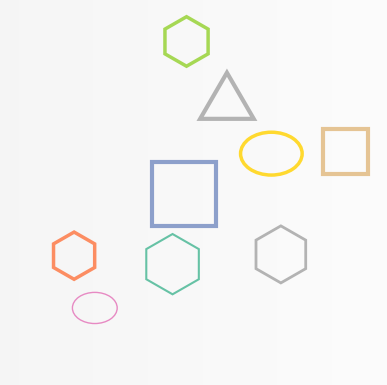[{"shape": "hexagon", "thickness": 1.5, "radius": 0.39, "center": [0.445, 0.314]}, {"shape": "hexagon", "thickness": 2.5, "radius": 0.31, "center": [0.191, 0.336]}, {"shape": "square", "thickness": 3, "radius": 0.41, "center": [0.475, 0.497]}, {"shape": "oval", "thickness": 1, "radius": 0.29, "center": [0.245, 0.2]}, {"shape": "hexagon", "thickness": 2.5, "radius": 0.32, "center": [0.481, 0.892]}, {"shape": "oval", "thickness": 2.5, "radius": 0.4, "center": [0.7, 0.601]}, {"shape": "square", "thickness": 3, "radius": 0.29, "center": [0.892, 0.606]}, {"shape": "triangle", "thickness": 3, "radius": 0.4, "center": [0.586, 0.731]}, {"shape": "hexagon", "thickness": 2, "radius": 0.37, "center": [0.725, 0.339]}]